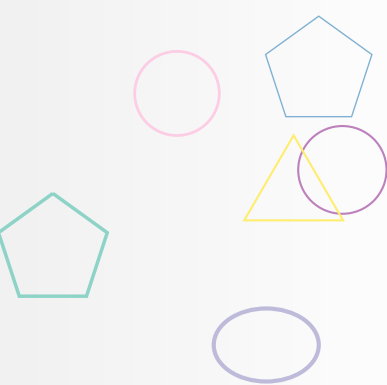[{"shape": "pentagon", "thickness": 2.5, "radius": 0.74, "center": [0.136, 0.35]}, {"shape": "oval", "thickness": 3, "radius": 0.68, "center": [0.687, 0.104]}, {"shape": "pentagon", "thickness": 1, "radius": 0.72, "center": [0.823, 0.814]}, {"shape": "circle", "thickness": 2, "radius": 0.55, "center": [0.457, 0.757]}, {"shape": "circle", "thickness": 1.5, "radius": 0.57, "center": [0.884, 0.559]}, {"shape": "triangle", "thickness": 1.5, "radius": 0.74, "center": [0.758, 0.501]}]